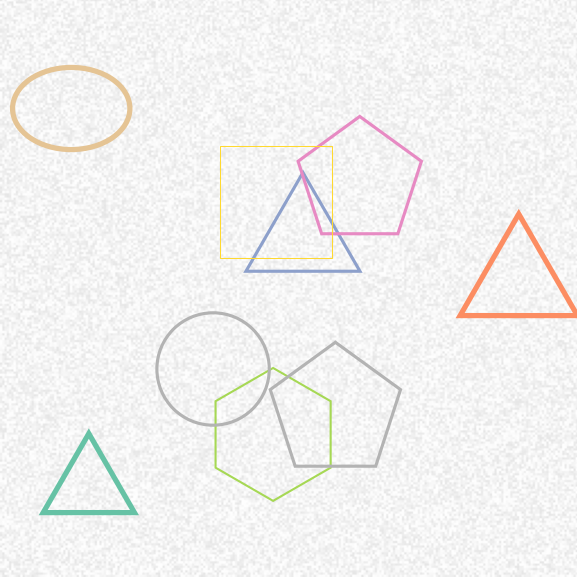[{"shape": "triangle", "thickness": 2.5, "radius": 0.46, "center": [0.154, 0.157]}, {"shape": "triangle", "thickness": 2.5, "radius": 0.59, "center": [0.898, 0.511]}, {"shape": "triangle", "thickness": 1.5, "radius": 0.57, "center": [0.525, 0.586]}, {"shape": "pentagon", "thickness": 1.5, "radius": 0.56, "center": [0.623, 0.685]}, {"shape": "hexagon", "thickness": 1, "radius": 0.58, "center": [0.473, 0.247]}, {"shape": "square", "thickness": 0.5, "radius": 0.49, "center": [0.478, 0.649]}, {"shape": "oval", "thickness": 2.5, "radius": 0.51, "center": [0.123, 0.811]}, {"shape": "pentagon", "thickness": 1.5, "radius": 0.59, "center": [0.581, 0.288]}, {"shape": "circle", "thickness": 1.5, "radius": 0.49, "center": [0.369, 0.36]}]